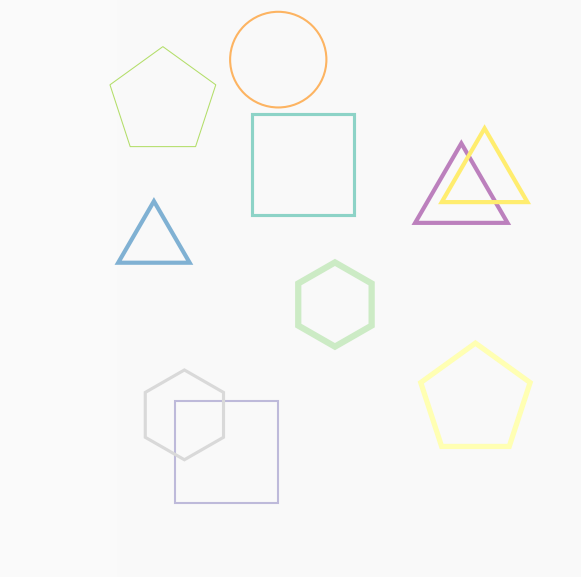[{"shape": "square", "thickness": 1.5, "radius": 0.44, "center": [0.521, 0.714]}, {"shape": "pentagon", "thickness": 2.5, "radius": 0.49, "center": [0.818, 0.306]}, {"shape": "square", "thickness": 1, "radius": 0.44, "center": [0.389, 0.217]}, {"shape": "triangle", "thickness": 2, "radius": 0.36, "center": [0.265, 0.58]}, {"shape": "circle", "thickness": 1, "radius": 0.41, "center": [0.479, 0.896]}, {"shape": "pentagon", "thickness": 0.5, "radius": 0.48, "center": [0.28, 0.823]}, {"shape": "hexagon", "thickness": 1.5, "radius": 0.39, "center": [0.317, 0.281]}, {"shape": "triangle", "thickness": 2, "radius": 0.46, "center": [0.794, 0.659]}, {"shape": "hexagon", "thickness": 3, "radius": 0.36, "center": [0.576, 0.472]}, {"shape": "triangle", "thickness": 2, "radius": 0.43, "center": [0.834, 0.692]}]